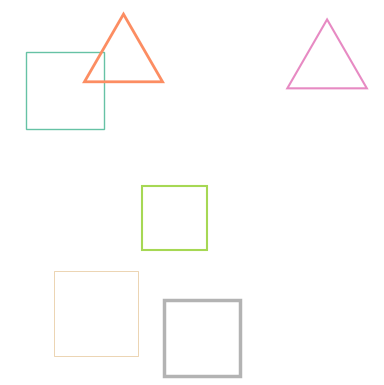[{"shape": "square", "thickness": 1, "radius": 0.5, "center": [0.169, 0.764]}, {"shape": "triangle", "thickness": 2, "radius": 0.59, "center": [0.321, 0.846]}, {"shape": "triangle", "thickness": 1.5, "radius": 0.6, "center": [0.85, 0.83]}, {"shape": "square", "thickness": 1.5, "radius": 0.42, "center": [0.453, 0.435]}, {"shape": "square", "thickness": 0.5, "radius": 0.55, "center": [0.25, 0.186]}, {"shape": "square", "thickness": 2.5, "radius": 0.49, "center": [0.524, 0.123]}]